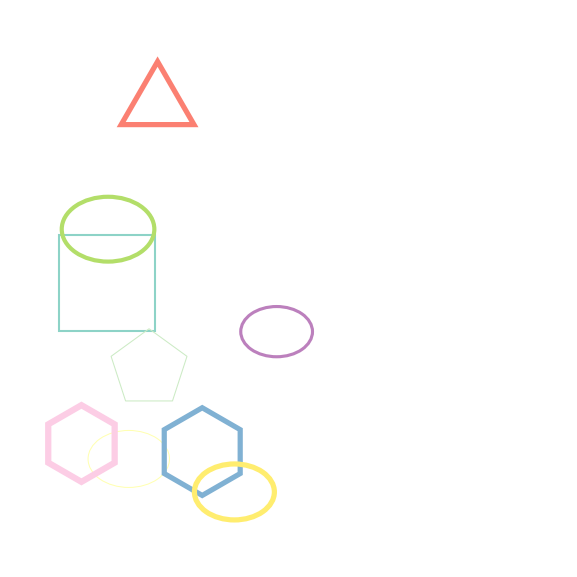[{"shape": "square", "thickness": 1, "radius": 0.42, "center": [0.186, 0.509]}, {"shape": "oval", "thickness": 0.5, "radius": 0.35, "center": [0.223, 0.204]}, {"shape": "triangle", "thickness": 2.5, "radius": 0.36, "center": [0.273, 0.82]}, {"shape": "hexagon", "thickness": 2.5, "radius": 0.38, "center": [0.35, 0.217]}, {"shape": "oval", "thickness": 2, "radius": 0.4, "center": [0.187, 0.602]}, {"shape": "hexagon", "thickness": 3, "radius": 0.33, "center": [0.141, 0.231]}, {"shape": "oval", "thickness": 1.5, "radius": 0.31, "center": [0.479, 0.425]}, {"shape": "pentagon", "thickness": 0.5, "radius": 0.35, "center": [0.258, 0.361]}, {"shape": "oval", "thickness": 2.5, "radius": 0.35, "center": [0.406, 0.147]}]